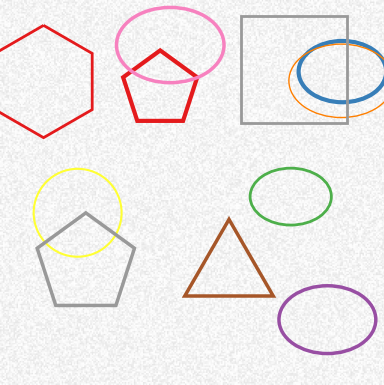[{"shape": "hexagon", "thickness": 2, "radius": 0.73, "center": [0.113, 0.788]}, {"shape": "pentagon", "thickness": 3, "radius": 0.51, "center": [0.416, 0.768]}, {"shape": "oval", "thickness": 3, "radius": 0.57, "center": [0.889, 0.814]}, {"shape": "oval", "thickness": 2, "radius": 0.53, "center": [0.755, 0.489]}, {"shape": "oval", "thickness": 2.5, "radius": 0.63, "center": [0.85, 0.17]}, {"shape": "oval", "thickness": 1, "radius": 0.68, "center": [0.887, 0.79]}, {"shape": "circle", "thickness": 1.5, "radius": 0.57, "center": [0.202, 0.447]}, {"shape": "triangle", "thickness": 2.5, "radius": 0.66, "center": [0.595, 0.297]}, {"shape": "oval", "thickness": 2.5, "radius": 0.7, "center": [0.442, 0.883]}, {"shape": "square", "thickness": 2, "radius": 0.69, "center": [0.763, 0.82]}, {"shape": "pentagon", "thickness": 2.5, "radius": 0.66, "center": [0.223, 0.314]}]